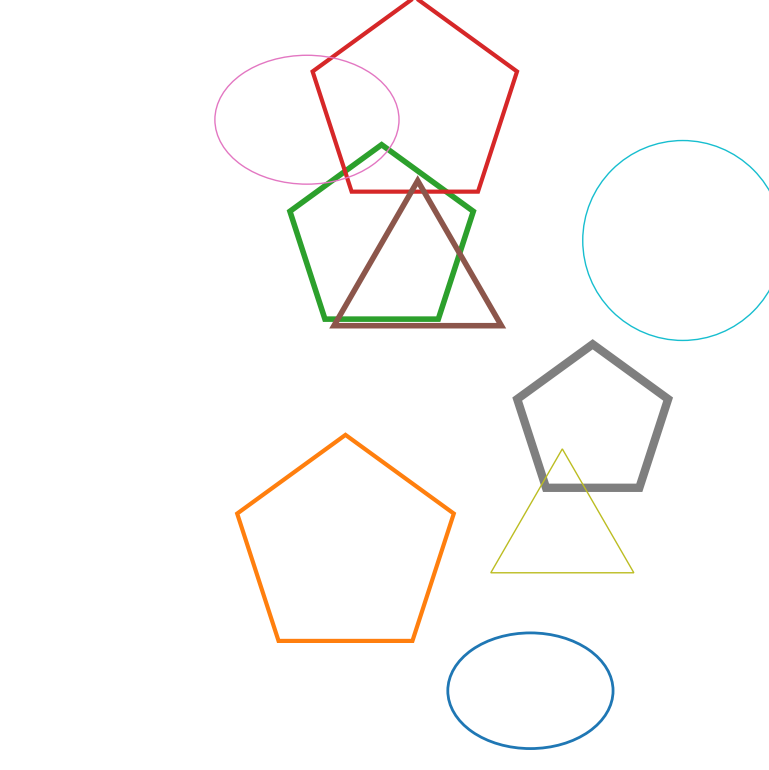[{"shape": "oval", "thickness": 1, "radius": 0.54, "center": [0.689, 0.103]}, {"shape": "pentagon", "thickness": 1.5, "radius": 0.74, "center": [0.449, 0.287]}, {"shape": "pentagon", "thickness": 2, "radius": 0.63, "center": [0.496, 0.687]}, {"shape": "pentagon", "thickness": 1.5, "radius": 0.7, "center": [0.539, 0.864]}, {"shape": "triangle", "thickness": 2, "radius": 0.63, "center": [0.542, 0.64]}, {"shape": "oval", "thickness": 0.5, "radius": 0.6, "center": [0.399, 0.845]}, {"shape": "pentagon", "thickness": 3, "radius": 0.52, "center": [0.77, 0.45]}, {"shape": "triangle", "thickness": 0.5, "radius": 0.54, "center": [0.73, 0.31]}, {"shape": "circle", "thickness": 0.5, "radius": 0.65, "center": [0.887, 0.688]}]